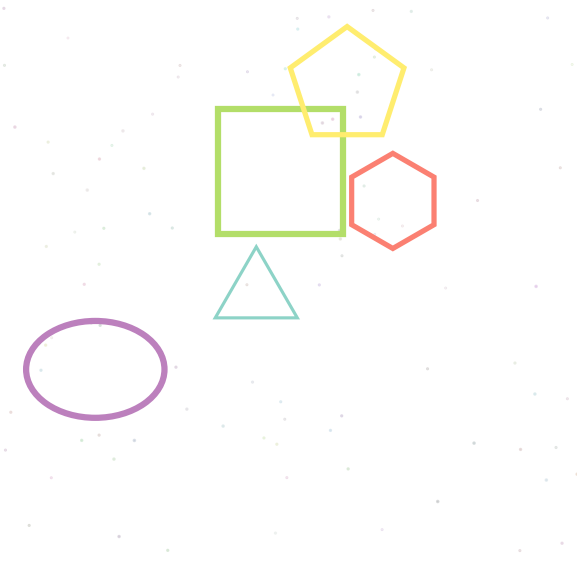[{"shape": "triangle", "thickness": 1.5, "radius": 0.41, "center": [0.444, 0.49]}, {"shape": "hexagon", "thickness": 2.5, "radius": 0.41, "center": [0.68, 0.651]}, {"shape": "square", "thickness": 3, "radius": 0.54, "center": [0.486, 0.702]}, {"shape": "oval", "thickness": 3, "radius": 0.6, "center": [0.165, 0.36]}, {"shape": "pentagon", "thickness": 2.5, "radius": 0.52, "center": [0.601, 0.85]}]